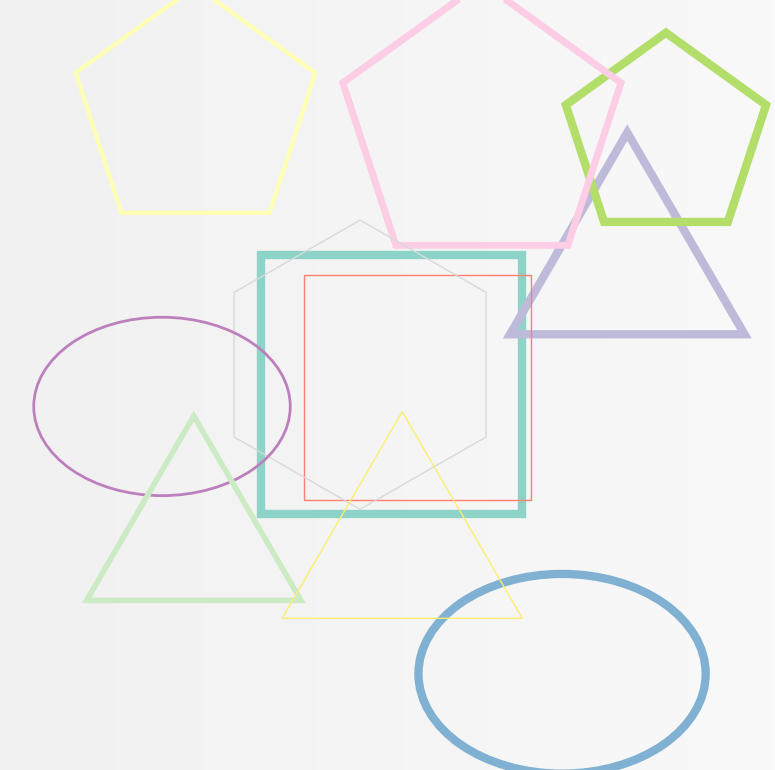[{"shape": "square", "thickness": 3, "radius": 0.84, "center": [0.505, 0.501]}, {"shape": "pentagon", "thickness": 1.5, "radius": 0.81, "center": [0.252, 0.855]}, {"shape": "triangle", "thickness": 3, "radius": 0.87, "center": [0.809, 0.653]}, {"shape": "square", "thickness": 0.5, "radius": 0.73, "center": [0.539, 0.497]}, {"shape": "oval", "thickness": 3, "radius": 0.93, "center": [0.725, 0.125]}, {"shape": "pentagon", "thickness": 3, "radius": 0.68, "center": [0.859, 0.822]}, {"shape": "pentagon", "thickness": 2.5, "radius": 0.94, "center": [0.622, 0.834]}, {"shape": "hexagon", "thickness": 0.5, "radius": 0.94, "center": [0.465, 0.526]}, {"shape": "oval", "thickness": 1, "radius": 0.83, "center": [0.209, 0.472]}, {"shape": "triangle", "thickness": 2, "radius": 0.8, "center": [0.25, 0.3]}, {"shape": "triangle", "thickness": 0.5, "radius": 0.89, "center": [0.519, 0.286]}]